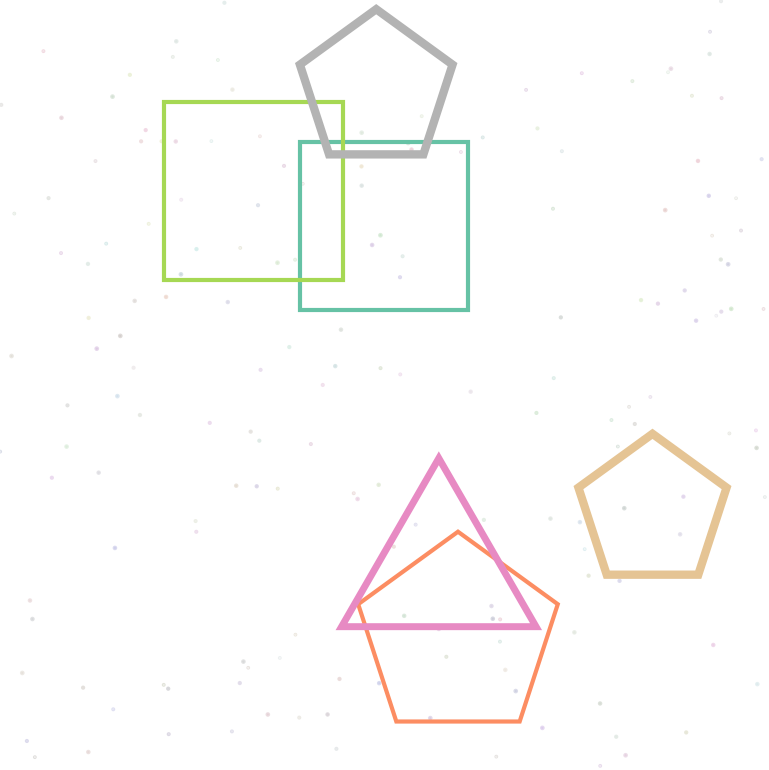[{"shape": "square", "thickness": 1.5, "radius": 0.54, "center": [0.498, 0.707]}, {"shape": "pentagon", "thickness": 1.5, "radius": 0.68, "center": [0.595, 0.173]}, {"shape": "triangle", "thickness": 2.5, "radius": 0.73, "center": [0.57, 0.259]}, {"shape": "square", "thickness": 1.5, "radius": 0.58, "center": [0.329, 0.752]}, {"shape": "pentagon", "thickness": 3, "radius": 0.51, "center": [0.847, 0.335]}, {"shape": "pentagon", "thickness": 3, "radius": 0.52, "center": [0.489, 0.884]}]